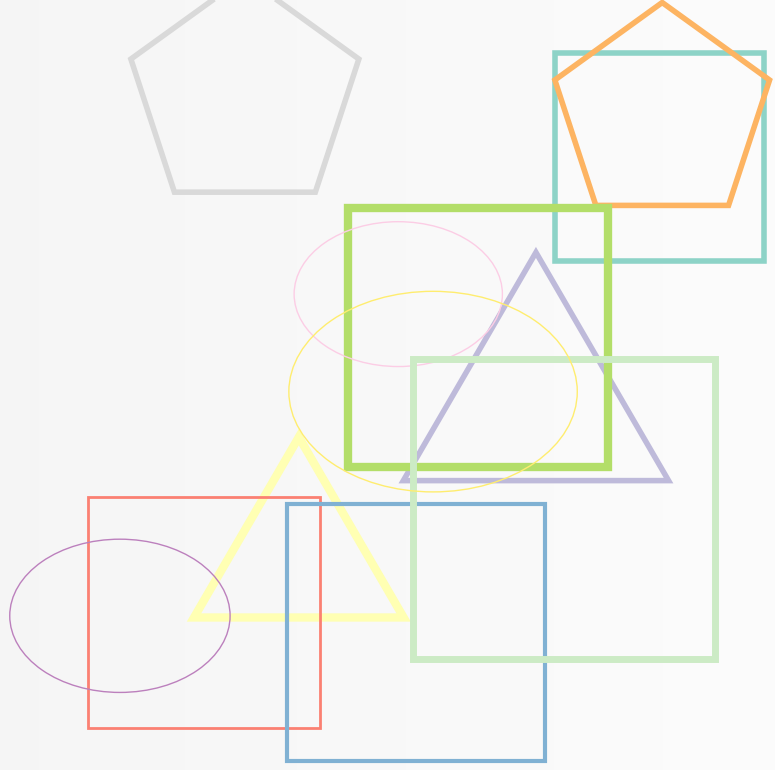[{"shape": "square", "thickness": 2, "radius": 0.67, "center": [0.851, 0.796]}, {"shape": "triangle", "thickness": 3, "radius": 0.78, "center": [0.386, 0.276]}, {"shape": "triangle", "thickness": 2, "radius": 0.99, "center": [0.692, 0.475]}, {"shape": "square", "thickness": 1, "radius": 0.75, "center": [0.264, 0.205]}, {"shape": "square", "thickness": 1.5, "radius": 0.83, "center": [0.537, 0.179]}, {"shape": "pentagon", "thickness": 2, "radius": 0.73, "center": [0.854, 0.851]}, {"shape": "square", "thickness": 3, "radius": 0.84, "center": [0.617, 0.562]}, {"shape": "oval", "thickness": 0.5, "radius": 0.67, "center": [0.514, 0.618]}, {"shape": "pentagon", "thickness": 2, "radius": 0.77, "center": [0.316, 0.876]}, {"shape": "oval", "thickness": 0.5, "radius": 0.71, "center": [0.155, 0.2]}, {"shape": "square", "thickness": 2.5, "radius": 0.97, "center": [0.728, 0.339]}, {"shape": "oval", "thickness": 0.5, "radius": 0.93, "center": [0.559, 0.491]}]